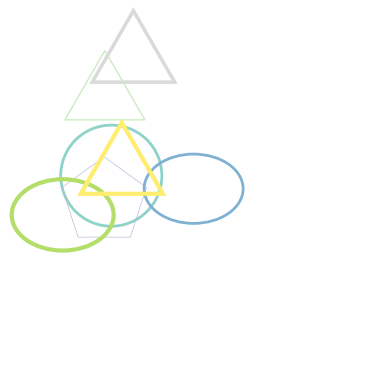[{"shape": "circle", "thickness": 2, "radius": 0.66, "center": [0.289, 0.544]}, {"shape": "pentagon", "thickness": 0.5, "radius": 0.58, "center": [0.271, 0.477]}, {"shape": "oval", "thickness": 2, "radius": 0.64, "center": [0.503, 0.51]}, {"shape": "oval", "thickness": 3, "radius": 0.66, "center": [0.163, 0.442]}, {"shape": "triangle", "thickness": 2.5, "radius": 0.62, "center": [0.347, 0.848]}, {"shape": "triangle", "thickness": 1, "radius": 0.6, "center": [0.272, 0.749]}, {"shape": "triangle", "thickness": 3, "radius": 0.62, "center": [0.316, 0.558]}]